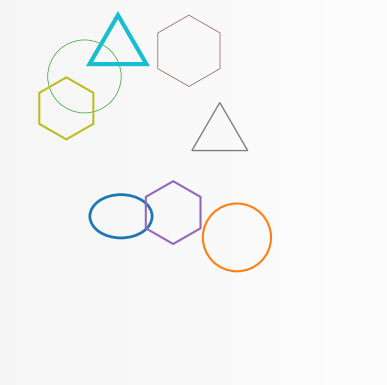[{"shape": "oval", "thickness": 2, "radius": 0.4, "center": [0.312, 0.438]}, {"shape": "circle", "thickness": 1.5, "radius": 0.44, "center": [0.611, 0.383]}, {"shape": "circle", "thickness": 0.5, "radius": 0.47, "center": [0.218, 0.801]}, {"shape": "hexagon", "thickness": 1.5, "radius": 0.41, "center": [0.447, 0.448]}, {"shape": "hexagon", "thickness": 0.5, "radius": 0.46, "center": [0.488, 0.868]}, {"shape": "triangle", "thickness": 1, "radius": 0.42, "center": [0.567, 0.651]}, {"shape": "hexagon", "thickness": 1.5, "radius": 0.4, "center": [0.171, 0.719]}, {"shape": "triangle", "thickness": 3, "radius": 0.42, "center": [0.304, 0.876]}]